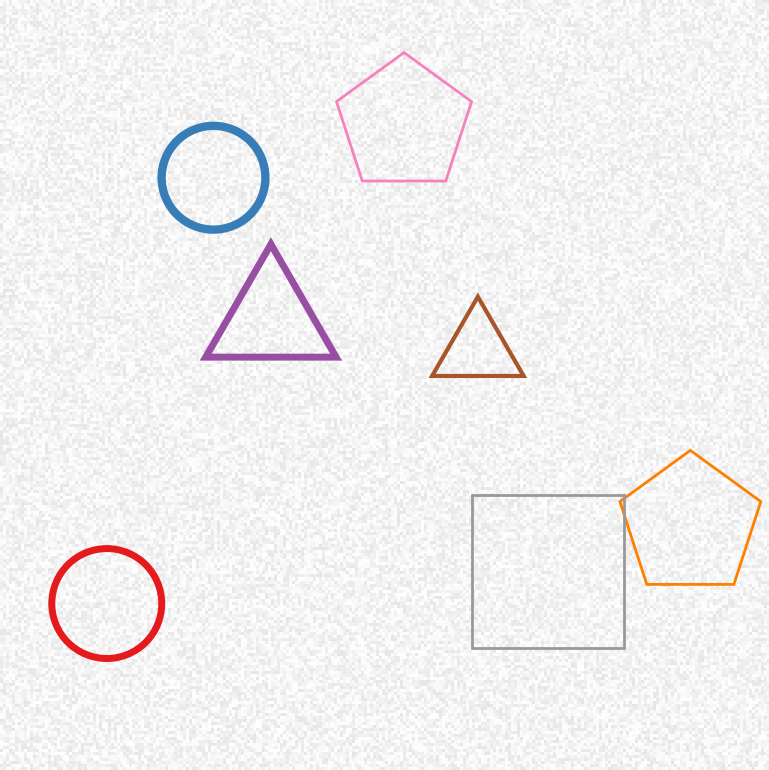[{"shape": "circle", "thickness": 2.5, "radius": 0.36, "center": [0.139, 0.216]}, {"shape": "circle", "thickness": 3, "radius": 0.34, "center": [0.277, 0.769]}, {"shape": "triangle", "thickness": 2.5, "radius": 0.49, "center": [0.352, 0.585]}, {"shape": "pentagon", "thickness": 1, "radius": 0.48, "center": [0.897, 0.319]}, {"shape": "triangle", "thickness": 1.5, "radius": 0.34, "center": [0.621, 0.546]}, {"shape": "pentagon", "thickness": 1, "radius": 0.46, "center": [0.525, 0.84]}, {"shape": "square", "thickness": 1, "radius": 0.5, "center": [0.712, 0.258]}]